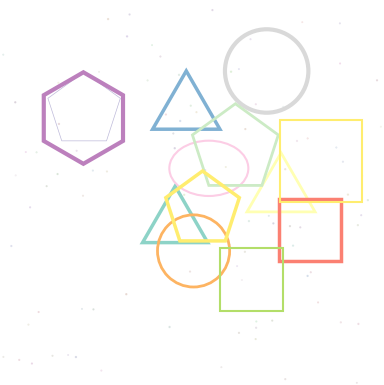[{"shape": "triangle", "thickness": 2.5, "radius": 0.49, "center": [0.455, 0.419]}, {"shape": "triangle", "thickness": 2, "radius": 0.51, "center": [0.73, 0.501]}, {"shape": "pentagon", "thickness": 0.5, "radius": 0.49, "center": [0.218, 0.714]}, {"shape": "square", "thickness": 2.5, "radius": 0.4, "center": [0.805, 0.403]}, {"shape": "triangle", "thickness": 2.5, "radius": 0.5, "center": [0.484, 0.715]}, {"shape": "circle", "thickness": 2, "radius": 0.47, "center": [0.503, 0.348]}, {"shape": "square", "thickness": 1.5, "radius": 0.41, "center": [0.654, 0.275]}, {"shape": "oval", "thickness": 1.5, "radius": 0.51, "center": [0.542, 0.563]}, {"shape": "circle", "thickness": 3, "radius": 0.54, "center": [0.693, 0.816]}, {"shape": "hexagon", "thickness": 3, "radius": 0.59, "center": [0.217, 0.693]}, {"shape": "pentagon", "thickness": 2, "radius": 0.59, "center": [0.611, 0.613]}, {"shape": "pentagon", "thickness": 2.5, "radius": 0.5, "center": [0.526, 0.455]}, {"shape": "square", "thickness": 1.5, "radius": 0.53, "center": [0.834, 0.582]}]